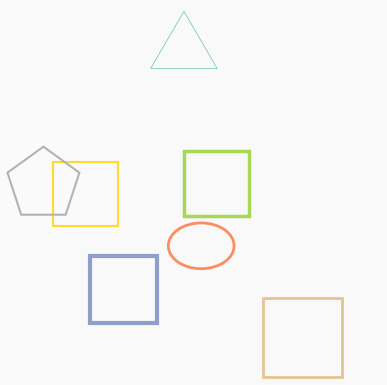[{"shape": "triangle", "thickness": 0.5, "radius": 0.5, "center": [0.475, 0.872]}, {"shape": "oval", "thickness": 2, "radius": 0.42, "center": [0.519, 0.362]}, {"shape": "square", "thickness": 3, "radius": 0.43, "center": [0.32, 0.248]}, {"shape": "square", "thickness": 2.5, "radius": 0.42, "center": [0.559, 0.524]}, {"shape": "square", "thickness": 1.5, "radius": 0.42, "center": [0.221, 0.496]}, {"shape": "square", "thickness": 2, "radius": 0.51, "center": [0.781, 0.124]}, {"shape": "pentagon", "thickness": 1.5, "radius": 0.49, "center": [0.112, 0.521]}]